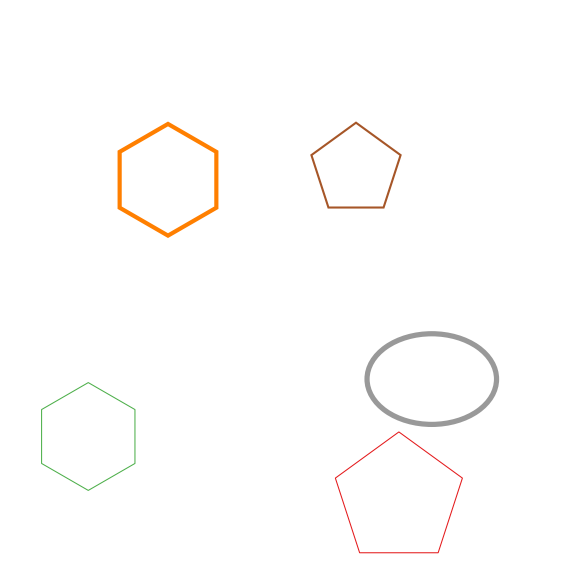[{"shape": "pentagon", "thickness": 0.5, "radius": 0.58, "center": [0.691, 0.136]}, {"shape": "hexagon", "thickness": 0.5, "radius": 0.47, "center": [0.153, 0.243]}, {"shape": "hexagon", "thickness": 2, "radius": 0.48, "center": [0.291, 0.688]}, {"shape": "pentagon", "thickness": 1, "radius": 0.41, "center": [0.616, 0.705]}, {"shape": "oval", "thickness": 2.5, "radius": 0.56, "center": [0.748, 0.343]}]